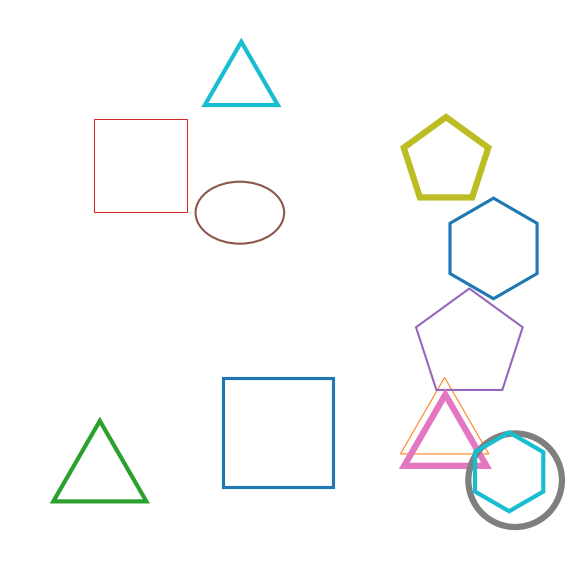[{"shape": "square", "thickness": 1.5, "radius": 0.47, "center": [0.481, 0.25]}, {"shape": "hexagon", "thickness": 1.5, "radius": 0.44, "center": [0.855, 0.569]}, {"shape": "triangle", "thickness": 0.5, "radius": 0.44, "center": [0.77, 0.257]}, {"shape": "triangle", "thickness": 2, "radius": 0.47, "center": [0.173, 0.177]}, {"shape": "square", "thickness": 0.5, "radius": 0.4, "center": [0.243, 0.713]}, {"shape": "pentagon", "thickness": 1, "radius": 0.49, "center": [0.813, 0.402]}, {"shape": "oval", "thickness": 1, "radius": 0.38, "center": [0.415, 0.631]}, {"shape": "triangle", "thickness": 3, "radius": 0.41, "center": [0.771, 0.234]}, {"shape": "circle", "thickness": 3, "radius": 0.41, "center": [0.892, 0.168]}, {"shape": "pentagon", "thickness": 3, "radius": 0.38, "center": [0.772, 0.72]}, {"shape": "triangle", "thickness": 2, "radius": 0.36, "center": [0.418, 0.854]}, {"shape": "hexagon", "thickness": 2, "radius": 0.34, "center": [0.882, 0.182]}]